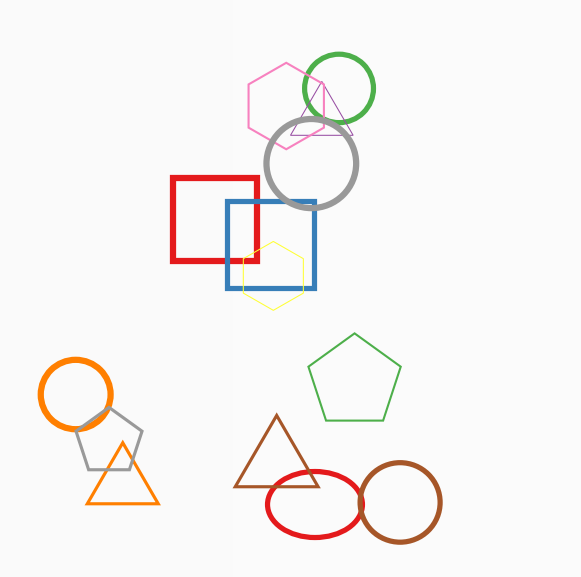[{"shape": "oval", "thickness": 2.5, "radius": 0.41, "center": [0.542, 0.126]}, {"shape": "square", "thickness": 3, "radius": 0.36, "center": [0.37, 0.619]}, {"shape": "square", "thickness": 2.5, "radius": 0.38, "center": [0.466, 0.576]}, {"shape": "pentagon", "thickness": 1, "radius": 0.42, "center": [0.61, 0.338]}, {"shape": "circle", "thickness": 2.5, "radius": 0.3, "center": [0.583, 0.846]}, {"shape": "triangle", "thickness": 0.5, "radius": 0.31, "center": [0.554, 0.796]}, {"shape": "circle", "thickness": 3, "radius": 0.3, "center": [0.13, 0.316]}, {"shape": "triangle", "thickness": 1.5, "radius": 0.35, "center": [0.211, 0.162]}, {"shape": "hexagon", "thickness": 0.5, "radius": 0.3, "center": [0.47, 0.521]}, {"shape": "circle", "thickness": 2.5, "radius": 0.34, "center": [0.688, 0.129]}, {"shape": "triangle", "thickness": 1.5, "radius": 0.41, "center": [0.476, 0.197]}, {"shape": "hexagon", "thickness": 1, "radius": 0.37, "center": [0.492, 0.816]}, {"shape": "circle", "thickness": 3, "radius": 0.39, "center": [0.536, 0.716]}, {"shape": "pentagon", "thickness": 1.5, "radius": 0.3, "center": [0.188, 0.234]}]